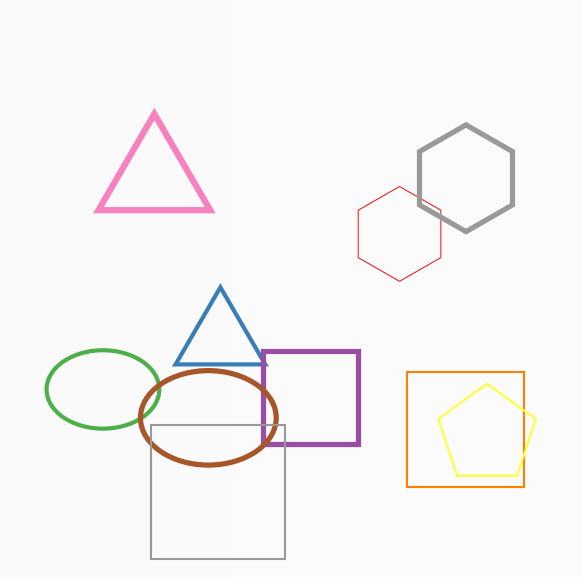[{"shape": "hexagon", "thickness": 0.5, "radius": 0.41, "center": [0.687, 0.594]}, {"shape": "triangle", "thickness": 2, "radius": 0.45, "center": [0.379, 0.413]}, {"shape": "oval", "thickness": 2, "radius": 0.48, "center": [0.177, 0.325]}, {"shape": "square", "thickness": 2.5, "radius": 0.4, "center": [0.534, 0.311]}, {"shape": "square", "thickness": 1, "radius": 0.5, "center": [0.801, 0.256]}, {"shape": "pentagon", "thickness": 1, "radius": 0.44, "center": [0.838, 0.247]}, {"shape": "oval", "thickness": 2.5, "radius": 0.58, "center": [0.358, 0.276]}, {"shape": "triangle", "thickness": 3, "radius": 0.56, "center": [0.266, 0.691]}, {"shape": "square", "thickness": 1, "radius": 0.58, "center": [0.375, 0.147]}, {"shape": "hexagon", "thickness": 2.5, "radius": 0.46, "center": [0.802, 0.69]}]